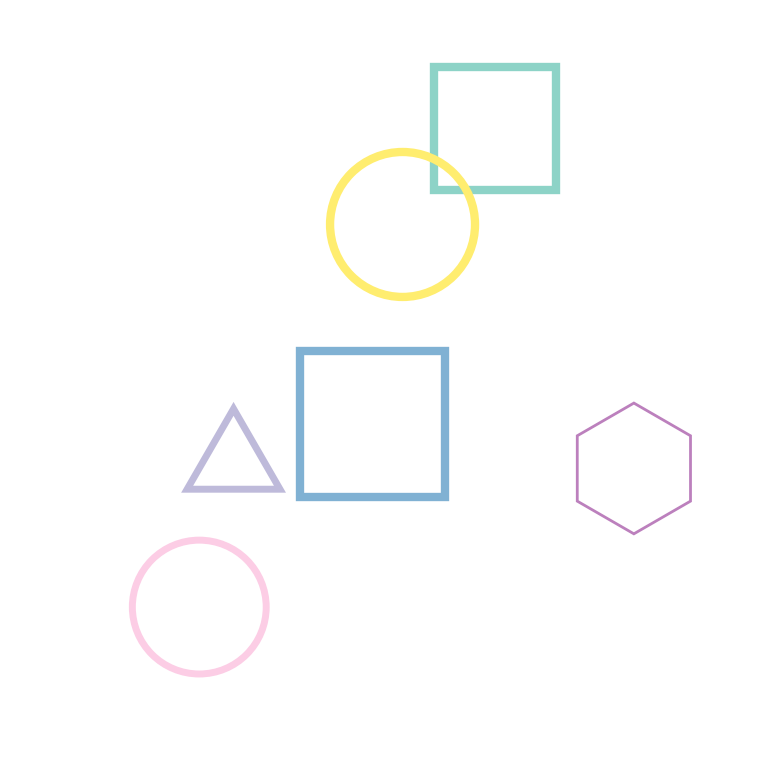[{"shape": "square", "thickness": 3, "radius": 0.4, "center": [0.643, 0.833]}, {"shape": "triangle", "thickness": 2.5, "radius": 0.35, "center": [0.303, 0.399]}, {"shape": "square", "thickness": 3, "radius": 0.47, "center": [0.484, 0.449]}, {"shape": "circle", "thickness": 2.5, "radius": 0.43, "center": [0.259, 0.212]}, {"shape": "hexagon", "thickness": 1, "radius": 0.42, "center": [0.823, 0.392]}, {"shape": "circle", "thickness": 3, "radius": 0.47, "center": [0.523, 0.708]}]